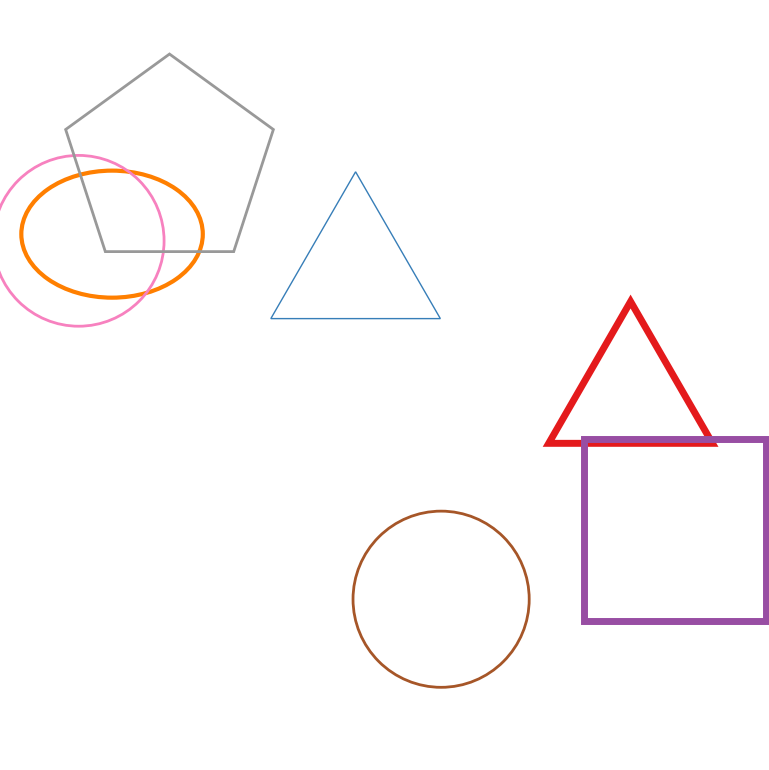[{"shape": "triangle", "thickness": 2.5, "radius": 0.61, "center": [0.819, 0.486]}, {"shape": "triangle", "thickness": 0.5, "radius": 0.64, "center": [0.462, 0.65]}, {"shape": "square", "thickness": 2.5, "radius": 0.59, "center": [0.877, 0.312]}, {"shape": "oval", "thickness": 1.5, "radius": 0.59, "center": [0.146, 0.696]}, {"shape": "circle", "thickness": 1, "radius": 0.57, "center": [0.573, 0.222]}, {"shape": "circle", "thickness": 1, "radius": 0.55, "center": [0.102, 0.687]}, {"shape": "pentagon", "thickness": 1, "radius": 0.71, "center": [0.22, 0.788]}]